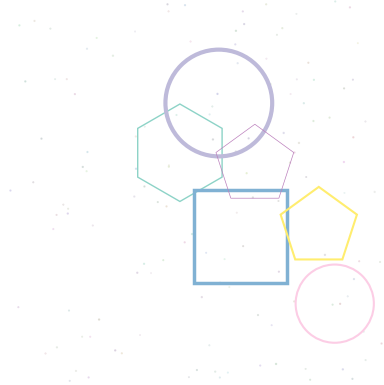[{"shape": "hexagon", "thickness": 1, "radius": 0.63, "center": [0.467, 0.603]}, {"shape": "circle", "thickness": 3, "radius": 0.69, "center": [0.568, 0.732]}, {"shape": "square", "thickness": 2.5, "radius": 0.6, "center": [0.624, 0.385]}, {"shape": "circle", "thickness": 1.5, "radius": 0.51, "center": [0.869, 0.211]}, {"shape": "pentagon", "thickness": 0.5, "radius": 0.53, "center": [0.662, 0.571]}, {"shape": "pentagon", "thickness": 1.5, "radius": 0.52, "center": [0.828, 0.41]}]